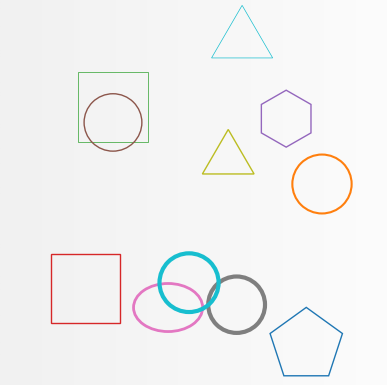[{"shape": "pentagon", "thickness": 1, "radius": 0.49, "center": [0.79, 0.103]}, {"shape": "circle", "thickness": 1.5, "radius": 0.38, "center": [0.831, 0.522]}, {"shape": "square", "thickness": 0.5, "radius": 0.45, "center": [0.291, 0.722]}, {"shape": "square", "thickness": 1, "radius": 0.45, "center": [0.221, 0.251]}, {"shape": "hexagon", "thickness": 1, "radius": 0.37, "center": [0.739, 0.692]}, {"shape": "circle", "thickness": 1, "radius": 0.37, "center": [0.292, 0.682]}, {"shape": "oval", "thickness": 2, "radius": 0.45, "center": [0.434, 0.201]}, {"shape": "circle", "thickness": 3, "radius": 0.37, "center": [0.611, 0.209]}, {"shape": "triangle", "thickness": 1, "radius": 0.39, "center": [0.589, 0.587]}, {"shape": "circle", "thickness": 3, "radius": 0.38, "center": [0.488, 0.266]}, {"shape": "triangle", "thickness": 0.5, "radius": 0.46, "center": [0.625, 0.895]}]